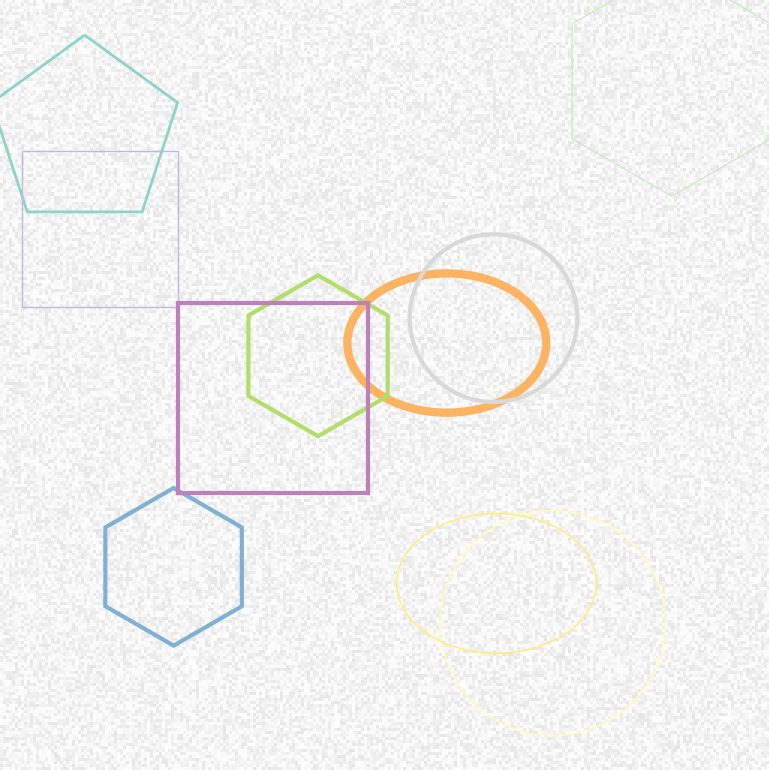[{"shape": "pentagon", "thickness": 1, "radius": 0.63, "center": [0.11, 0.827]}, {"shape": "circle", "thickness": 0.5, "radius": 0.73, "center": [0.718, 0.191]}, {"shape": "square", "thickness": 0.5, "radius": 0.51, "center": [0.13, 0.702]}, {"shape": "hexagon", "thickness": 1.5, "radius": 0.51, "center": [0.225, 0.264]}, {"shape": "oval", "thickness": 3, "radius": 0.65, "center": [0.58, 0.554]}, {"shape": "hexagon", "thickness": 1.5, "radius": 0.52, "center": [0.413, 0.538]}, {"shape": "circle", "thickness": 1.5, "radius": 0.54, "center": [0.641, 0.587]}, {"shape": "square", "thickness": 1.5, "radius": 0.62, "center": [0.355, 0.483]}, {"shape": "hexagon", "thickness": 0.5, "radius": 0.75, "center": [0.872, 0.894]}, {"shape": "oval", "thickness": 0.5, "radius": 0.65, "center": [0.645, 0.242]}]